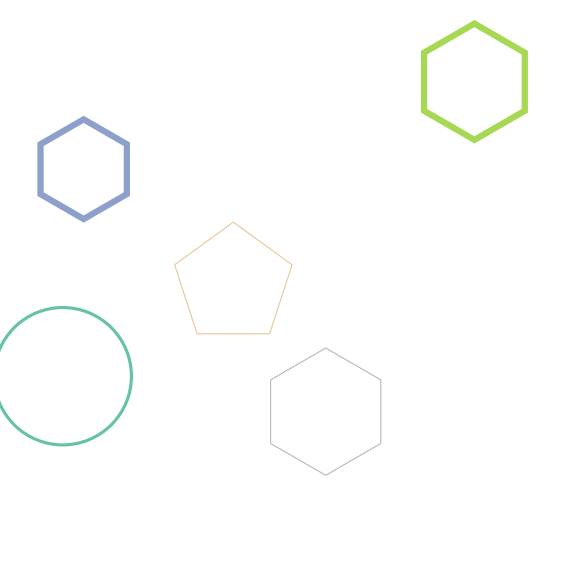[{"shape": "circle", "thickness": 1.5, "radius": 0.59, "center": [0.109, 0.348]}, {"shape": "hexagon", "thickness": 3, "radius": 0.43, "center": [0.145, 0.706]}, {"shape": "hexagon", "thickness": 3, "radius": 0.5, "center": [0.822, 0.858]}, {"shape": "pentagon", "thickness": 0.5, "radius": 0.53, "center": [0.404, 0.508]}, {"shape": "hexagon", "thickness": 0.5, "radius": 0.55, "center": [0.564, 0.286]}]